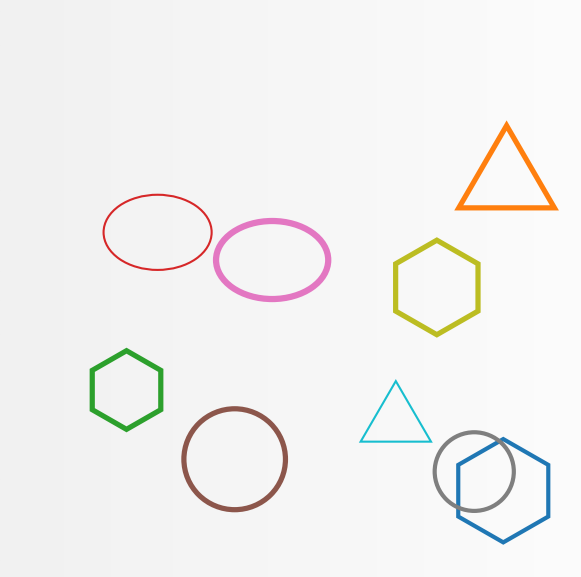[{"shape": "hexagon", "thickness": 2, "radius": 0.45, "center": [0.866, 0.149]}, {"shape": "triangle", "thickness": 2.5, "radius": 0.47, "center": [0.872, 0.687]}, {"shape": "hexagon", "thickness": 2.5, "radius": 0.34, "center": [0.218, 0.324]}, {"shape": "oval", "thickness": 1, "radius": 0.46, "center": [0.271, 0.597]}, {"shape": "circle", "thickness": 2.5, "radius": 0.44, "center": [0.404, 0.204]}, {"shape": "oval", "thickness": 3, "radius": 0.48, "center": [0.468, 0.549]}, {"shape": "circle", "thickness": 2, "radius": 0.34, "center": [0.816, 0.183]}, {"shape": "hexagon", "thickness": 2.5, "radius": 0.41, "center": [0.752, 0.501]}, {"shape": "triangle", "thickness": 1, "radius": 0.35, "center": [0.681, 0.269]}]